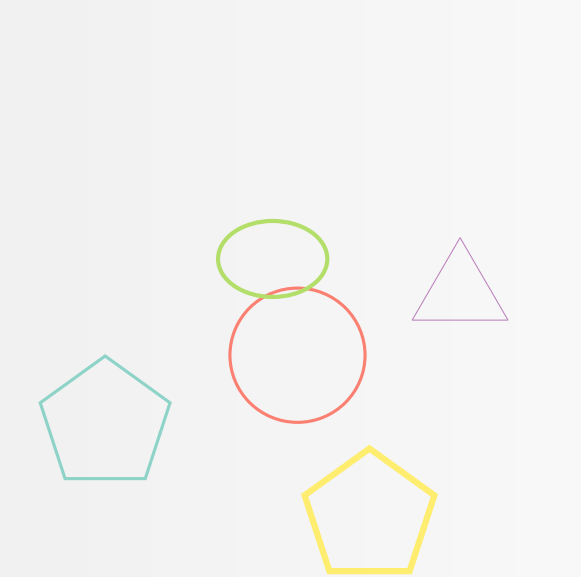[{"shape": "pentagon", "thickness": 1.5, "radius": 0.59, "center": [0.181, 0.265]}, {"shape": "circle", "thickness": 1.5, "radius": 0.58, "center": [0.512, 0.384]}, {"shape": "oval", "thickness": 2, "radius": 0.47, "center": [0.469, 0.551]}, {"shape": "triangle", "thickness": 0.5, "radius": 0.48, "center": [0.792, 0.492]}, {"shape": "pentagon", "thickness": 3, "radius": 0.59, "center": [0.636, 0.105]}]